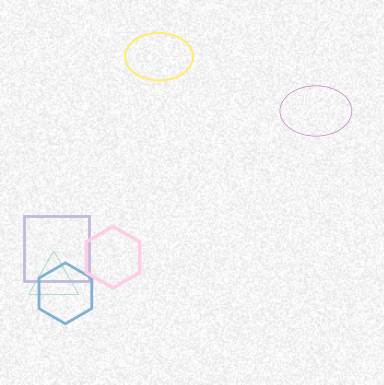[{"shape": "triangle", "thickness": 0.5, "radius": 0.38, "center": [0.139, 0.273]}, {"shape": "square", "thickness": 2, "radius": 0.42, "center": [0.147, 0.355]}, {"shape": "hexagon", "thickness": 2, "radius": 0.4, "center": [0.17, 0.238]}, {"shape": "hexagon", "thickness": 2.5, "radius": 0.4, "center": [0.294, 0.332]}, {"shape": "oval", "thickness": 0.5, "radius": 0.47, "center": [0.82, 0.712]}, {"shape": "oval", "thickness": 1.5, "radius": 0.44, "center": [0.413, 0.853]}]